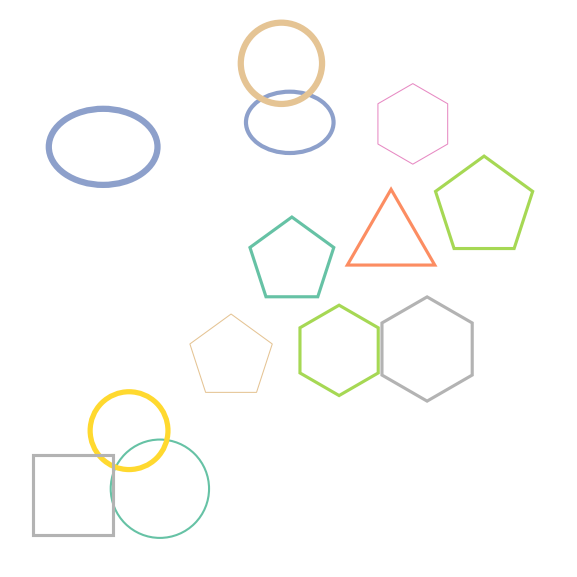[{"shape": "circle", "thickness": 1, "radius": 0.43, "center": [0.277, 0.153]}, {"shape": "pentagon", "thickness": 1.5, "radius": 0.38, "center": [0.505, 0.547]}, {"shape": "triangle", "thickness": 1.5, "radius": 0.44, "center": [0.677, 0.584]}, {"shape": "oval", "thickness": 2, "radius": 0.38, "center": [0.502, 0.787]}, {"shape": "oval", "thickness": 3, "radius": 0.47, "center": [0.179, 0.745]}, {"shape": "hexagon", "thickness": 0.5, "radius": 0.35, "center": [0.715, 0.785]}, {"shape": "hexagon", "thickness": 1.5, "radius": 0.39, "center": [0.587, 0.392]}, {"shape": "pentagon", "thickness": 1.5, "radius": 0.44, "center": [0.838, 0.64]}, {"shape": "circle", "thickness": 2.5, "radius": 0.34, "center": [0.223, 0.253]}, {"shape": "pentagon", "thickness": 0.5, "radius": 0.37, "center": [0.4, 0.38]}, {"shape": "circle", "thickness": 3, "radius": 0.35, "center": [0.487, 0.89]}, {"shape": "square", "thickness": 1.5, "radius": 0.35, "center": [0.127, 0.142]}, {"shape": "hexagon", "thickness": 1.5, "radius": 0.45, "center": [0.74, 0.395]}]